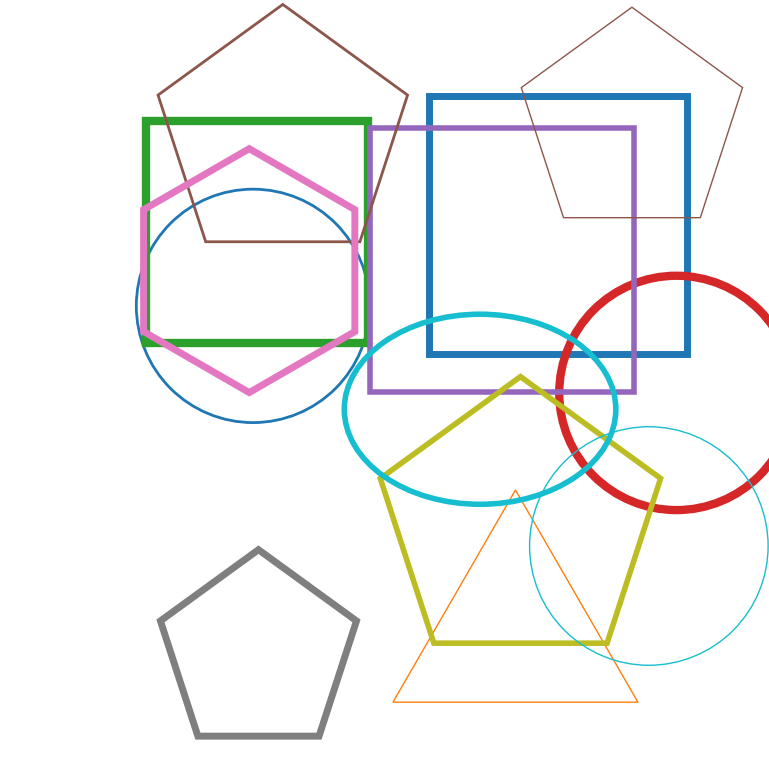[{"shape": "square", "thickness": 2.5, "radius": 0.84, "center": [0.725, 0.708]}, {"shape": "circle", "thickness": 1, "radius": 0.76, "center": [0.329, 0.603]}, {"shape": "triangle", "thickness": 0.5, "radius": 0.92, "center": [0.669, 0.18]}, {"shape": "square", "thickness": 3, "radius": 0.72, "center": [0.334, 0.698]}, {"shape": "circle", "thickness": 3, "radius": 0.76, "center": [0.878, 0.49]}, {"shape": "square", "thickness": 2, "radius": 0.86, "center": [0.652, 0.662]}, {"shape": "pentagon", "thickness": 1, "radius": 0.85, "center": [0.367, 0.824]}, {"shape": "pentagon", "thickness": 0.5, "radius": 0.76, "center": [0.821, 0.84]}, {"shape": "hexagon", "thickness": 2.5, "radius": 0.79, "center": [0.324, 0.649]}, {"shape": "pentagon", "thickness": 2.5, "radius": 0.67, "center": [0.336, 0.152]}, {"shape": "pentagon", "thickness": 2, "radius": 0.96, "center": [0.676, 0.32]}, {"shape": "circle", "thickness": 0.5, "radius": 0.77, "center": [0.843, 0.291]}, {"shape": "oval", "thickness": 2, "radius": 0.88, "center": [0.623, 0.469]}]